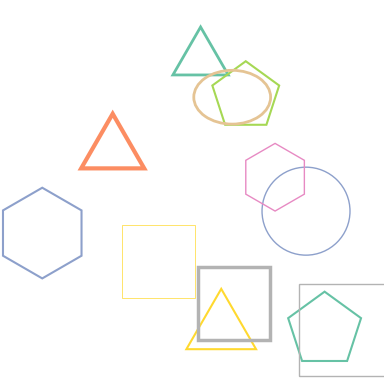[{"shape": "pentagon", "thickness": 1.5, "radius": 0.5, "center": [0.843, 0.143]}, {"shape": "triangle", "thickness": 2, "radius": 0.42, "center": [0.521, 0.847]}, {"shape": "triangle", "thickness": 3, "radius": 0.47, "center": [0.293, 0.61]}, {"shape": "hexagon", "thickness": 1.5, "radius": 0.59, "center": [0.11, 0.395]}, {"shape": "circle", "thickness": 1, "radius": 0.57, "center": [0.795, 0.452]}, {"shape": "hexagon", "thickness": 1, "radius": 0.44, "center": [0.714, 0.54]}, {"shape": "pentagon", "thickness": 1.5, "radius": 0.46, "center": [0.638, 0.75]}, {"shape": "triangle", "thickness": 1.5, "radius": 0.52, "center": [0.575, 0.145]}, {"shape": "square", "thickness": 0.5, "radius": 0.47, "center": [0.411, 0.321]}, {"shape": "oval", "thickness": 2, "radius": 0.5, "center": [0.603, 0.747]}, {"shape": "square", "thickness": 2.5, "radius": 0.47, "center": [0.608, 0.211]}, {"shape": "square", "thickness": 1, "radius": 0.6, "center": [0.896, 0.143]}]